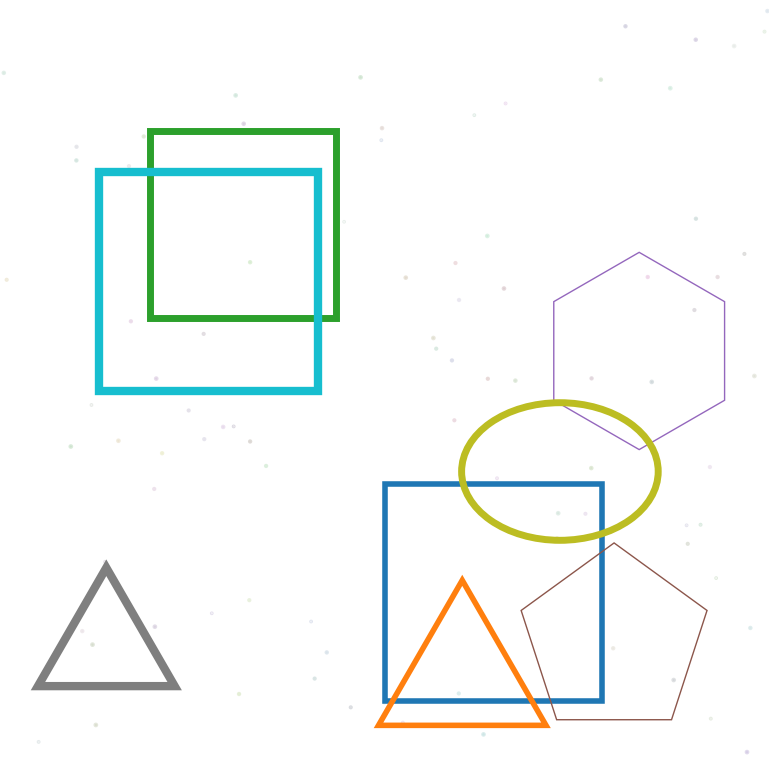[{"shape": "square", "thickness": 2, "radius": 0.71, "center": [0.641, 0.231]}, {"shape": "triangle", "thickness": 2, "radius": 0.63, "center": [0.6, 0.121]}, {"shape": "square", "thickness": 2.5, "radius": 0.6, "center": [0.315, 0.709]}, {"shape": "hexagon", "thickness": 0.5, "radius": 0.64, "center": [0.83, 0.544]}, {"shape": "pentagon", "thickness": 0.5, "radius": 0.63, "center": [0.798, 0.168]}, {"shape": "triangle", "thickness": 3, "radius": 0.51, "center": [0.138, 0.16]}, {"shape": "oval", "thickness": 2.5, "radius": 0.64, "center": [0.727, 0.388]}, {"shape": "square", "thickness": 3, "radius": 0.71, "center": [0.27, 0.634]}]